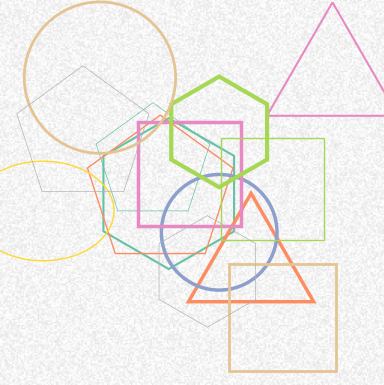[{"shape": "pentagon", "thickness": 0.5, "radius": 0.78, "center": [0.397, 0.578]}, {"shape": "hexagon", "thickness": 1.5, "radius": 0.98, "center": [0.438, 0.497]}, {"shape": "triangle", "thickness": 2.5, "radius": 0.94, "center": [0.652, 0.31]}, {"shape": "pentagon", "thickness": 1, "radius": 0.99, "center": [0.416, 0.502]}, {"shape": "circle", "thickness": 2.5, "radius": 0.75, "center": [0.569, 0.397]}, {"shape": "square", "thickness": 2.5, "radius": 0.67, "center": [0.492, 0.547]}, {"shape": "triangle", "thickness": 1.5, "radius": 0.98, "center": [0.864, 0.797]}, {"shape": "hexagon", "thickness": 3, "radius": 0.72, "center": [0.569, 0.657]}, {"shape": "square", "thickness": 1, "radius": 0.67, "center": [0.708, 0.509]}, {"shape": "oval", "thickness": 1, "radius": 0.92, "center": [0.112, 0.452]}, {"shape": "square", "thickness": 2, "radius": 0.69, "center": [0.734, 0.176]}, {"shape": "circle", "thickness": 2, "radius": 0.98, "center": [0.26, 0.798]}, {"shape": "pentagon", "thickness": 0.5, "radius": 0.9, "center": [0.215, 0.649]}, {"shape": "hexagon", "thickness": 0.5, "radius": 0.72, "center": [0.539, 0.295]}]